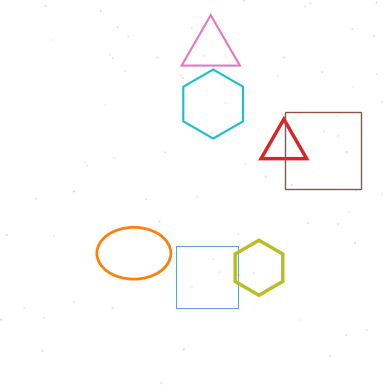[{"shape": "square", "thickness": 0.5, "radius": 0.4, "center": [0.537, 0.281]}, {"shape": "oval", "thickness": 2, "radius": 0.48, "center": [0.348, 0.342]}, {"shape": "triangle", "thickness": 2.5, "radius": 0.34, "center": [0.737, 0.622]}, {"shape": "square", "thickness": 1, "radius": 0.5, "center": [0.839, 0.609]}, {"shape": "triangle", "thickness": 1.5, "radius": 0.44, "center": [0.547, 0.873]}, {"shape": "hexagon", "thickness": 2.5, "radius": 0.36, "center": [0.673, 0.305]}, {"shape": "hexagon", "thickness": 1.5, "radius": 0.45, "center": [0.554, 0.73]}]